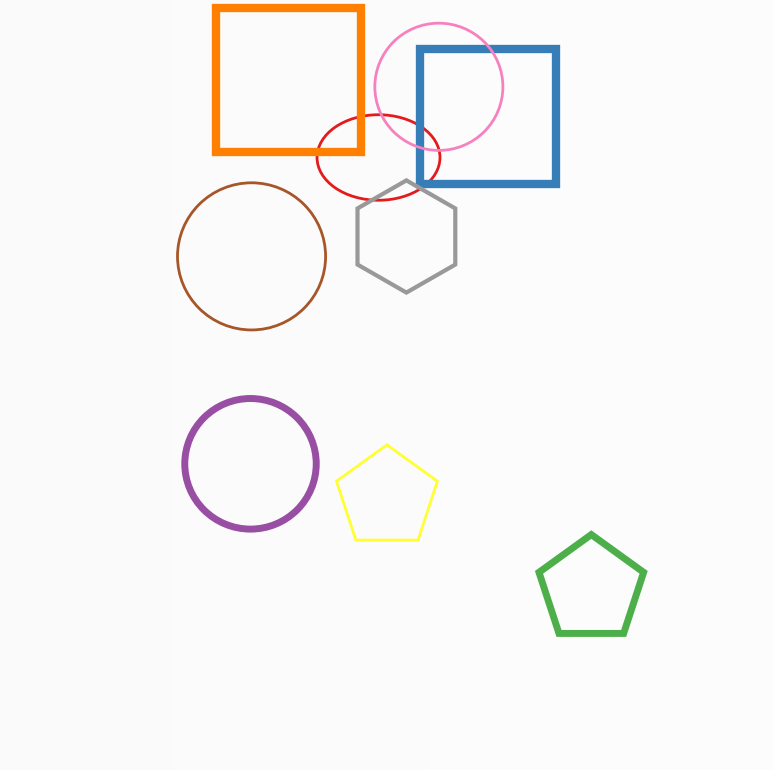[{"shape": "oval", "thickness": 1, "radius": 0.4, "center": [0.488, 0.795]}, {"shape": "square", "thickness": 3, "radius": 0.44, "center": [0.63, 0.848]}, {"shape": "pentagon", "thickness": 2.5, "radius": 0.35, "center": [0.763, 0.235]}, {"shape": "circle", "thickness": 2.5, "radius": 0.42, "center": [0.323, 0.398]}, {"shape": "square", "thickness": 3, "radius": 0.47, "center": [0.372, 0.896]}, {"shape": "pentagon", "thickness": 1, "radius": 0.34, "center": [0.499, 0.354]}, {"shape": "circle", "thickness": 1, "radius": 0.48, "center": [0.325, 0.667]}, {"shape": "circle", "thickness": 1, "radius": 0.41, "center": [0.566, 0.887]}, {"shape": "hexagon", "thickness": 1.5, "radius": 0.36, "center": [0.524, 0.693]}]